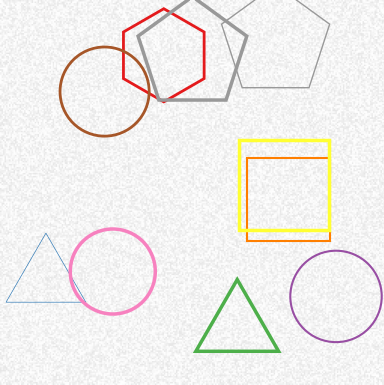[{"shape": "hexagon", "thickness": 2, "radius": 0.6, "center": [0.425, 0.856]}, {"shape": "triangle", "thickness": 0.5, "radius": 0.6, "center": [0.119, 0.275]}, {"shape": "triangle", "thickness": 2.5, "radius": 0.62, "center": [0.616, 0.15]}, {"shape": "circle", "thickness": 1.5, "radius": 0.59, "center": [0.873, 0.23]}, {"shape": "square", "thickness": 1.5, "radius": 0.54, "center": [0.75, 0.482]}, {"shape": "square", "thickness": 2.5, "radius": 0.58, "center": [0.737, 0.519]}, {"shape": "circle", "thickness": 2, "radius": 0.58, "center": [0.272, 0.762]}, {"shape": "circle", "thickness": 2.5, "radius": 0.55, "center": [0.293, 0.295]}, {"shape": "pentagon", "thickness": 1, "radius": 0.74, "center": [0.716, 0.892]}, {"shape": "pentagon", "thickness": 2.5, "radius": 0.74, "center": [0.5, 0.86]}]